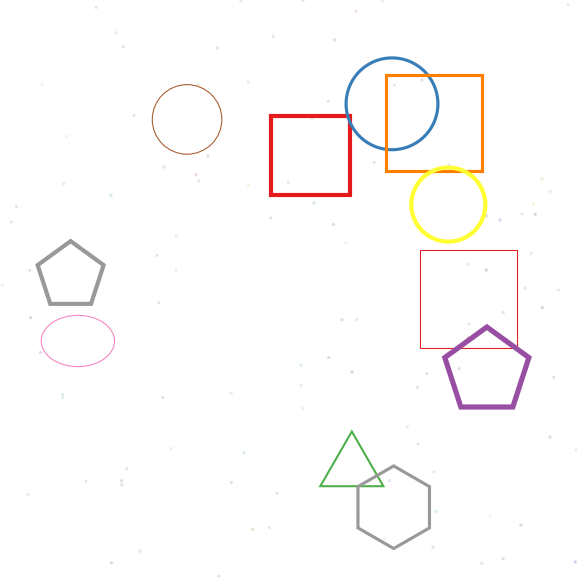[{"shape": "square", "thickness": 0.5, "radius": 0.42, "center": [0.811, 0.481]}, {"shape": "square", "thickness": 2, "radius": 0.34, "center": [0.538, 0.73]}, {"shape": "circle", "thickness": 1.5, "radius": 0.4, "center": [0.679, 0.819]}, {"shape": "triangle", "thickness": 1, "radius": 0.32, "center": [0.609, 0.189]}, {"shape": "pentagon", "thickness": 2.5, "radius": 0.38, "center": [0.843, 0.356]}, {"shape": "square", "thickness": 1.5, "radius": 0.42, "center": [0.752, 0.785]}, {"shape": "circle", "thickness": 2, "radius": 0.32, "center": [0.776, 0.645]}, {"shape": "circle", "thickness": 0.5, "radius": 0.3, "center": [0.324, 0.792]}, {"shape": "oval", "thickness": 0.5, "radius": 0.32, "center": [0.135, 0.409]}, {"shape": "hexagon", "thickness": 1.5, "radius": 0.36, "center": [0.682, 0.121]}, {"shape": "pentagon", "thickness": 2, "radius": 0.3, "center": [0.122, 0.522]}]